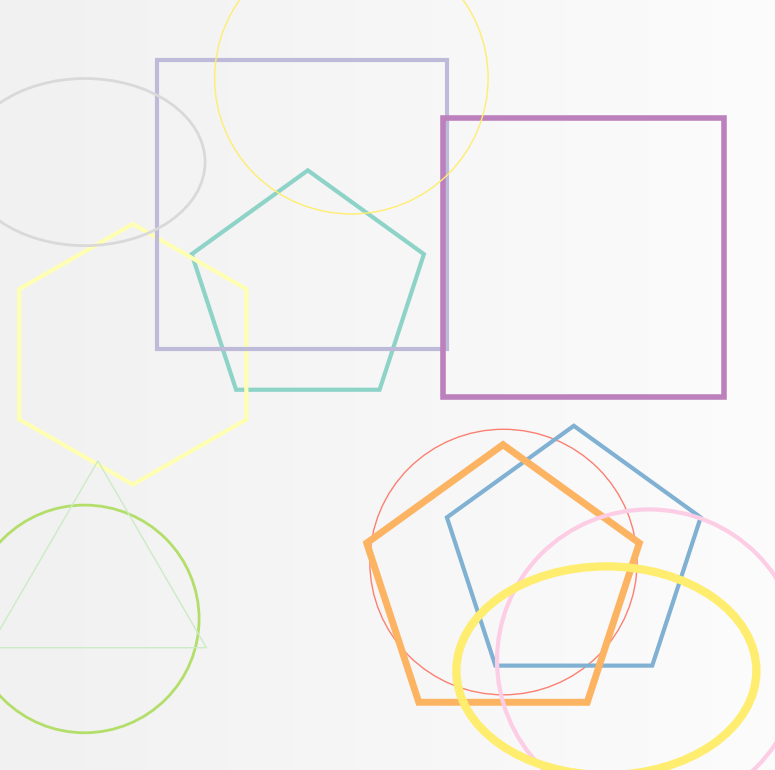[{"shape": "pentagon", "thickness": 1.5, "radius": 0.79, "center": [0.397, 0.621]}, {"shape": "hexagon", "thickness": 1.5, "radius": 0.85, "center": [0.171, 0.54]}, {"shape": "square", "thickness": 1.5, "radius": 0.94, "center": [0.389, 0.734]}, {"shape": "circle", "thickness": 0.5, "radius": 0.86, "center": [0.65, 0.27]}, {"shape": "pentagon", "thickness": 1.5, "radius": 0.86, "center": [0.74, 0.275]}, {"shape": "pentagon", "thickness": 2.5, "radius": 0.92, "center": [0.649, 0.238]}, {"shape": "circle", "thickness": 1, "radius": 0.74, "center": [0.109, 0.196]}, {"shape": "circle", "thickness": 1.5, "radius": 0.98, "center": [0.837, 0.142]}, {"shape": "oval", "thickness": 1, "radius": 0.78, "center": [0.11, 0.79]}, {"shape": "square", "thickness": 2, "radius": 0.91, "center": [0.753, 0.665]}, {"shape": "triangle", "thickness": 0.5, "radius": 0.81, "center": [0.126, 0.24]}, {"shape": "circle", "thickness": 0.5, "radius": 0.88, "center": [0.453, 0.899]}, {"shape": "oval", "thickness": 3, "radius": 0.97, "center": [0.782, 0.129]}]